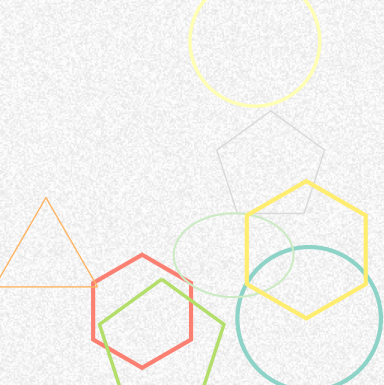[{"shape": "circle", "thickness": 3, "radius": 0.93, "center": [0.803, 0.172]}, {"shape": "circle", "thickness": 2.5, "radius": 0.84, "center": [0.662, 0.893]}, {"shape": "hexagon", "thickness": 3, "radius": 0.73, "center": [0.369, 0.192]}, {"shape": "triangle", "thickness": 1, "radius": 0.77, "center": [0.119, 0.332]}, {"shape": "pentagon", "thickness": 2.5, "radius": 0.85, "center": [0.42, 0.105]}, {"shape": "pentagon", "thickness": 1, "radius": 0.74, "center": [0.703, 0.565]}, {"shape": "oval", "thickness": 1.5, "radius": 0.78, "center": [0.607, 0.337]}, {"shape": "hexagon", "thickness": 3, "radius": 0.89, "center": [0.796, 0.351]}]